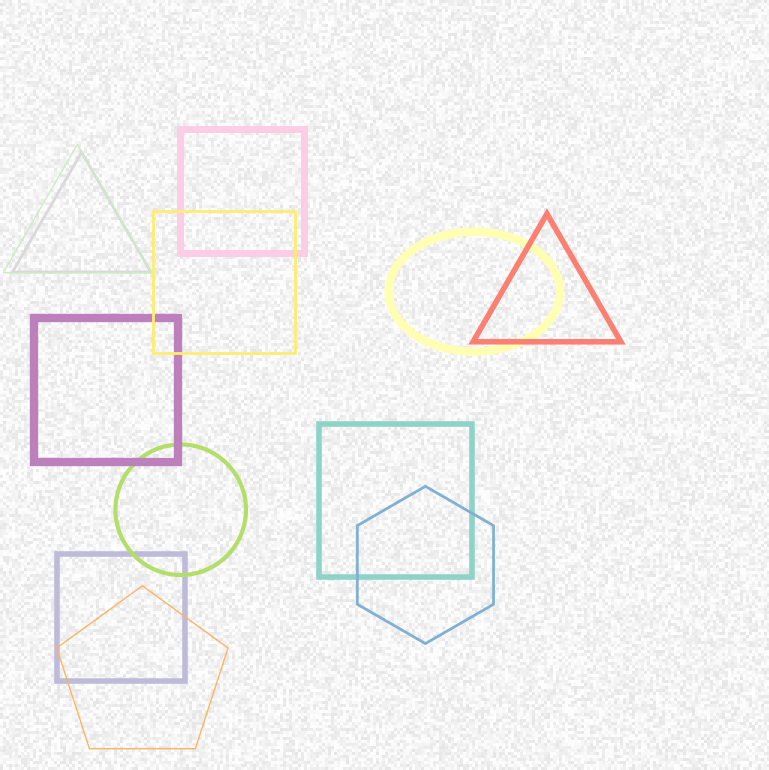[{"shape": "square", "thickness": 2, "radius": 0.5, "center": [0.513, 0.35]}, {"shape": "oval", "thickness": 3, "radius": 0.56, "center": [0.616, 0.621]}, {"shape": "square", "thickness": 2, "radius": 0.41, "center": [0.157, 0.198]}, {"shape": "triangle", "thickness": 2, "radius": 0.55, "center": [0.71, 0.612]}, {"shape": "hexagon", "thickness": 1, "radius": 0.51, "center": [0.553, 0.266]}, {"shape": "pentagon", "thickness": 0.5, "radius": 0.58, "center": [0.185, 0.122]}, {"shape": "circle", "thickness": 1.5, "radius": 0.42, "center": [0.235, 0.338]}, {"shape": "square", "thickness": 2.5, "radius": 0.4, "center": [0.314, 0.752]}, {"shape": "triangle", "thickness": 1, "radius": 0.52, "center": [0.106, 0.699]}, {"shape": "square", "thickness": 3, "radius": 0.47, "center": [0.137, 0.493]}, {"shape": "triangle", "thickness": 0.5, "radius": 0.56, "center": [0.1, 0.701]}, {"shape": "square", "thickness": 1, "radius": 0.46, "center": [0.291, 0.634]}]